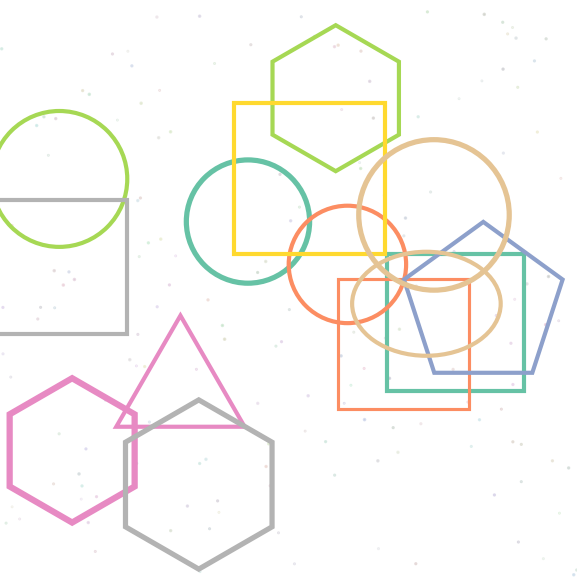[{"shape": "circle", "thickness": 2.5, "radius": 0.53, "center": [0.429, 0.615]}, {"shape": "square", "thickness": 2, "radius": 0.59, "center": [0.788, 0.441]}, {"shape": "circle", "thickness": 2, "radius": 0.51, "center": [0.602, 0.541]}, {"shape": "square", "thickness": 1.5, "radius": 0.57, "center": [0.699, 0.403]}, {"shape": "pentagon", "thickness": 2, "radius": 0.72, "center": [0.837, 0.47]}, {"shape": "hexagon", "thickness": 3, "radius": 0.62, "center": [0.125, 0.219]}, {"shape": "triangle", "thickness": 2, "radius": 0.64, "center": [0.312, 0.324]}, {"shape": "hexagon", "thickness": 2, "radius": 0.63, "center": [0.581, 0.829]}, {"shape": "circle", "thickness": 2, "radius": 0.59, "center": [0.103, 0.689]}, {"shape": "square", "thickness": 2, "radius": 0.65, "center": [0.536, 0.69]}, {"shape": "oval", "thickness": 2, "radius": 0.64, "center": [0.738, 0.473]}, {"shape": "circle", "thickness": 2.5, "radius": 0.65, "center": [0.752, 0.627]}, {"shape": "hexagon", "thickness": 2.5, "radius": 0.73, "center": [0.344, 0.16]}, {"shape": "square", "thickness": 2, "radius": 0.58, "center": [0.105, 0.537]}]